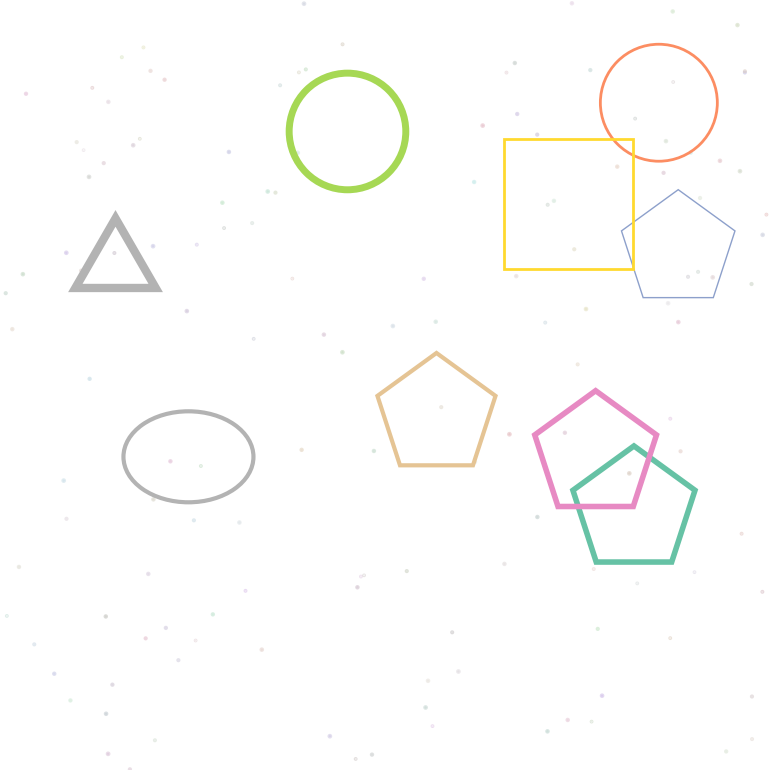[{"shape": "pentagon", "thickness": 2, "radius": 0.42, "center": [0.823, 0.338]}, {"shape": "circle", "thickness": 1, "radius": 0.38, "center": [0.856, 0.867]}, {"shape": "pentagon", "thickness": 0.5, "radius": 0.39, "center": [0.881, 0.676]}, {"shape": "pentagon", "thickness": 2, "radius": 0.42, "center": [0.774, 0.409]}, {"shape": "circle", "thickness": 2.5, "radius": 0.38, "center": [0.451, 0.829]}, {"shape": "square", "thickness": 1, "radius": 0.42, "center": [0.738, 0.735]}, {"shape": "pentagon", "thickness": 1.5, "radius": 0.4, "center": [0.567, 0.461]}, {"shape": "oval", "thickness": 1.5, "radius": 0.42, "center": [0.245, 0.407]}, {"shape": "triangle", "thickness": 3, "radius": 0.3, "center": [0.15, 0.656]}]